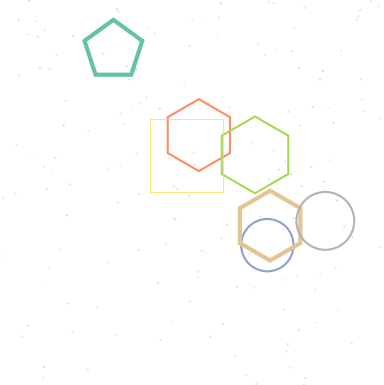[{"shape": "pentagon", "thickness": 3, "radius": 0.39, "center": [0.295, 0.87]}, {"shape": "hexagon", "thickness": 1.5, "radius": 0.47, "center": [0.517, 0.649]}, {"shape": "circle", "thickness": 1.5, "radius": 0.34, "center": [0.694, 0.363]}, {"shape": "hexagon", "thickness": 1.5, "radius": 0.5, "center": [0.662, 0.598]}, {"shape": "square", "thickness": 0.5, "radius": 0.48, "center": [0.484, 0.595]}, {"shape": "hexagon", "thickness": 3, "radius": 0.45, "center": [0.702, 0.414]}, {"shape": "circle", "thickness": 1.5, "radius": 0.38, "center": [0.845, 0.426]}]